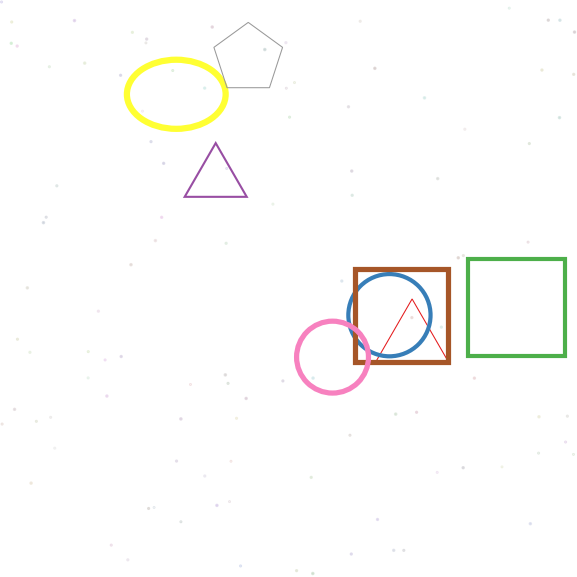[{"shape": "triangle", "thickness": 0.5, "radius": 0.36, "center": [0.714, 0.41]}, {"shape": "circle", "thickness": 2, "radius": 0.36, "center": [0.674, 0.453]}, {"shape": "square", "thickness": 2, "radius": 0.42, "center": [0.894, 0.467]}, {"shape": "triangle", "thickness": 1, "radius": 0.31, "center": [0.374, 0.689]}, {"shape": "oval", "thickness": 3, "radius": 0.43, "center": [0.305, 0.836]}, {"shape": "square", "thickness": 2.5, "radius": 0.4, "center": [0.695, 0.453]}, {"shape": "circle", "thickness": 2.5, "radius": 0.31, "center": [0.576, 0.381]}, {"shape": "pentagon", "thickness": 0.5, "radius": 0.31, "center": [0.43, 0.898]}]